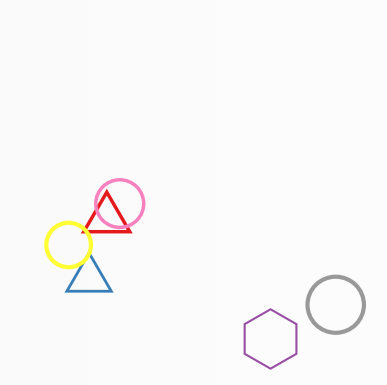[{"shape": "triangle", "thickness": 2.5, "radius": 0.34, "center": [0.276, 0.432]}, {"shape": "triangle", "thickness": 2, "radius": 0.33, "center": [0.23, 0.277]}, {"shape": "hexagon", "thickness": 1.5, "radius": 0.39, "center": [0.698, 0.12]}, {"shape": "circle", "thickness": 3, "radius": 0.29, "center": [0.177, 0.364]}, {"shape": "circle", "thickness": 2.5, "radius": 0.31, "center": [0.309, 0.471]}, {"shape": "circle", "thickness": 3, "radius": 0.36, "center": [0.866, 0.208]}]